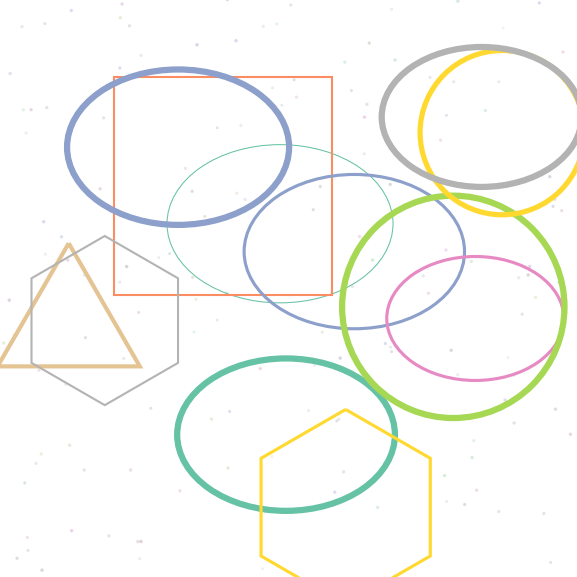[{"shape": "oval", "thickness": 3, "radius": 0.94, "center": [0.495, 0.247]}, {"shape": "oval", "thickness": 0.5, "radius": 0.98, "center": [0.485, 0.612]}, {"shape": "square", "thickness": 1, "radius": 0.94, "center": [0.386, 0.677]}, {"shape": "oval", "thickness": 3, "radius": 0.96, "center": [0.308, 0.744]}, {"shape": "oval", "thickness": 1.5, "radius": 0.95, "center": [0.614, 0.563]}, {"shape": "oval", "thickness": 1.5, "radius": 0.77, "center": [0.823, 0.448]}, {"shape": "circle", "thickness": 3, "radius": 0.96, "center": [0.785, 0.468]}, {"shape": "circle", "thickness": 2.5, "radius": 0.71, "center": [0.87, 0.769]}, {"shape": "hexagon", "thickness": 1.5, "radius": 0.85, "center": [0.599, 0.121]}, {"shape": "triangle", "thickness": 2, "radius": 0.71, "center": [0.119, 0.436]}, {"shape": "oval", "thickness": 3, "radius": 0.87, "center": [0.834, 0.797]}, {"shape": "hexagon", "thickness": 1, "radius": 0.73, "center": [0.181, 0.444]}]